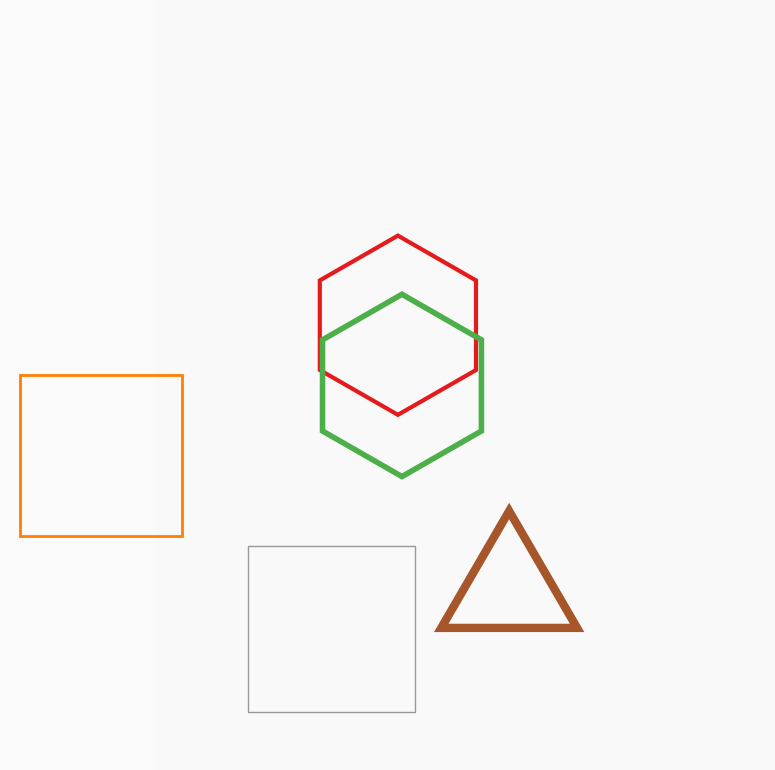[{"shape": "hexagon", "thickness": 1.5, "radius": 0.58, "center": [0.513, 0.578]}, {"shape": "hexagon", "thickness": 2, "radius": 0.59, "center": [0.519, 0.499]}, {"shape": "square", "thickness": 1, "radius": 0.52, "center": [0.131, 0.408]}, {"shape": "triangle", "thickness": 3, "radius": 0.51, "center": [0.657, 0.235]}, {"shape": "square", "thickness": 0.5, "radius": 0.54, "center": [0.428, 0.183]}]